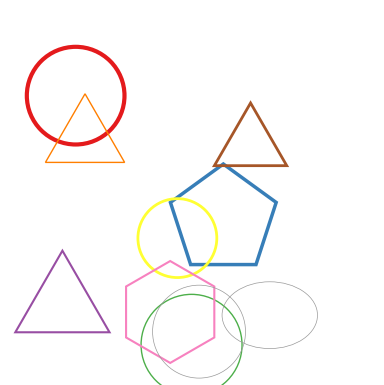[{"shape": "circle", "thickness": 3, "radius": 0.63, "center": [0.197, 0.752]}, {"shape": "pentagon", "thickness": 2.5, "radius": 0.72, "center": [0.58, 0.43]}, {"shape": "circle", "thickness": 1, "radius": 0.66, "center": [0.498, 0.104]}, {"shape": "triangle", "thickness": 1.5, "radius": 0.71, "center": [0.162, 0.208]}, {"shape": "triangle", "thickness": 1, "radius": 0.59, "center": [0.221, 0.638]}, {"shape": "circle", "thickness": 2, "radius": 0.51, "center": [0.461, 0.382]}, {"shape": "triangle", "thickness": 2, "radius": 0.54, "center": [0.651, 0.624]}, {"shape": "hexagon", "thickness": 1.5, "radius": 0.66, "center": [0.442, 0.19]}, {"shape": "oval", "thickness": 0.5, "radius": 0.62, "center": [0.701, 0.181]}, {"shape": "circle", "thickness": 0.5, "radius": 0.6, "center": [0.517, 0.139]}]